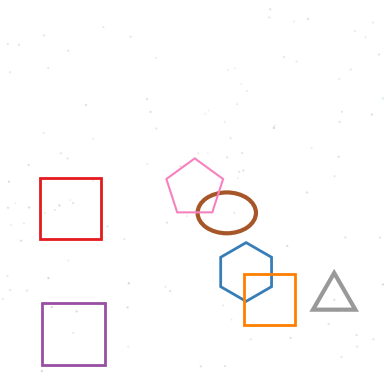[{"shape": "square", "thickness": 2, "radius": 0.4, "center": [0.184, 0.459]}, {"shape": "hexagon", "thickness": 2, "radius": 0.38, "center": [0.639, 0.294]}, {"shape": "square", "thickness": 2, "radius": 0.41, "center": [0.191, 0.132]}, {"shape": "square", "thickness": 2, "radius": 0.33, "center": [0.701, 0.222]}, {"shape": "oval", "thickness": 3, "radius": 0.38, "center": [0.589, 0.447]}, {"shape": "pentagon", "thickness": 1.5, "radius": 0.39, "center": [0.506, 0.511]}, {"shape": "triangle", "thickness": 3, "radius": 0.32, "center": [0.868, 0.227]}]